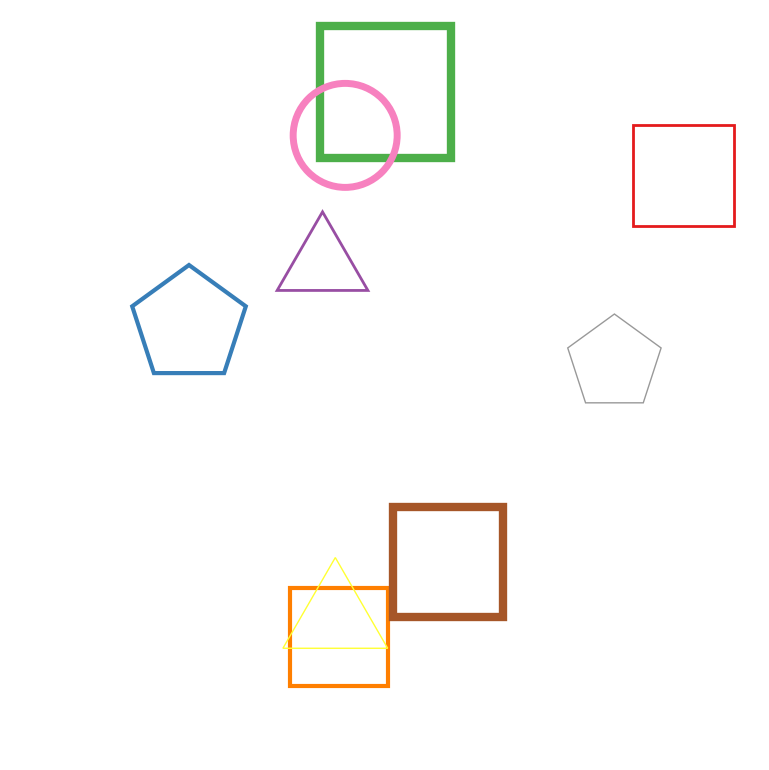[{"shape": "square", "thickness": 1, "radius": 0.33, "center": [0.887, 0.772]}, {"shape": "pentagon", "thickness": 1.5, "radius": 0.39, "center": [0.245, 0.578]}, {"shape": "square", "thickness": 3, "radius": 0.43, "center": [0.5, 0.881]}, {"shape": "triangle", "thickness": 1, "radius": 0.34, "center": [0.419, 0.657]}, {"shape": "square", "thickness": 1.5, "radius": 0.32, "center": [0.44, 0.173]}, {"shape": "triangle", "thickness": 0.5, "radius": 0.39, "center": [0.435, 0.197]}, {"shape": "square", "thickness": 3, "radius": 0.36, "center": [0.582, 0.27]}, {"shape": "circle", "thickness": 2.5, "radius": 0.34, "center": [0.448, 0.824]}, {"shape": "pentagon", "thickness": 0.5, "radius": 0.32, "center": [0.798, 0.528]}]